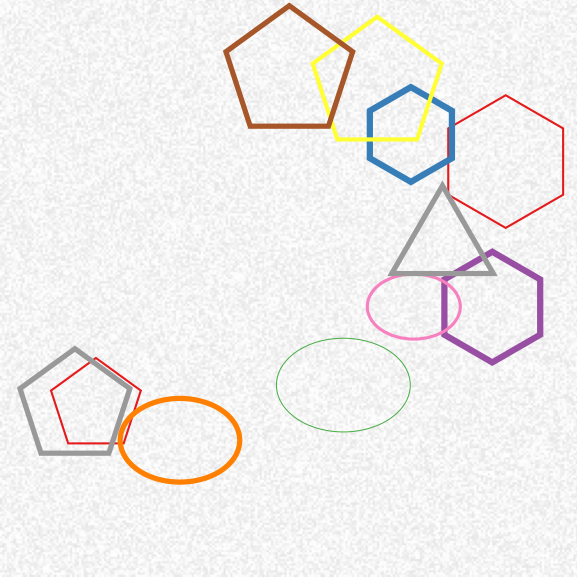[{"shape": "hexagon", "thickness": 1, "radius": 0.57, "center": [0.876, 0.719]}, {"shape": "pentagon", "thickness": 1, "radius": 0.41, "center": [0.166, 0.298]}, {"shape": "hexagon", "thickness": 3, "radius": 0.41, "center": [0.711, 0.766]}, {"shape": "oval", "thickness": 0.5, "radius": 0.58, "center": [0.595, 0.332]}, {"shape": "hexagon", "thickness": 3, "radius": 0.48, "center": [0.852, 0.467]}, {"shape": "oval", "thickness": 2.5, "radius": 0.52, "center": [0.312, 0.237]}, {"shape": "pentagon", "thickness": 2, "radius": 0.59, "center": [0.653, 0.853]}, {"shape": "pentagon", "thickness": 2.5, "radius": 0.58, "center": [0.501, 0.874]}, {"shape": "oval", "thickness": 1.5, "radius": 0.4, "center": [0.717, 0.468]}, {"shape": "triangle", "thickness": 2.5, "radius": 0.51, "center": [0.766, 0.576]}, {"shape": "pentagon", "thickness": 2.5, "radius": 0.5, "center": [0.13, 0.295]}]